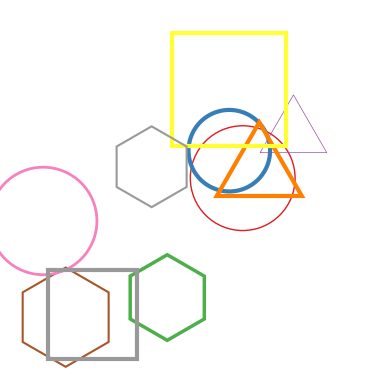[{"shape": "circle", "thickness": 1, "radius": 0.68, "center": [0.63, 0.537]}, {"shape": "circle", "thickness": 3, "radius": 0.53, "center": [0.596, 0.609]}, {"shape": "hexagon", "thickness": 2.5, "radius": 0.56, "center": [0.434, 0.227]}, {"shape": "triangle", "thickness": 0.5, "radius": 0.5, "center": [0.762, 0.653]}, {"shape": "triangle", "thickness": 3, "radius": 0.64, "center": [0.673, 0.555]}, {"shape": "square", "thickness": 3, "radius": 0.74, "center": [0.594, 0.767]}, {"shape": "hexagon", "thickness": 1.5, "radius": 0.64, "center": [0.171, 0.176]}, {"shape": "circle", "thickness": 2, "radius": 0.7, "center": [0.112, 0.426]}, {"shape": "square", "thickness": 3, "radius": 0.58, "center": [0.24, 0.182]}, {"shape": "hexagon", "thickness": 1.5, "radius": 0.52, "center": [0.394, 0.567]}]